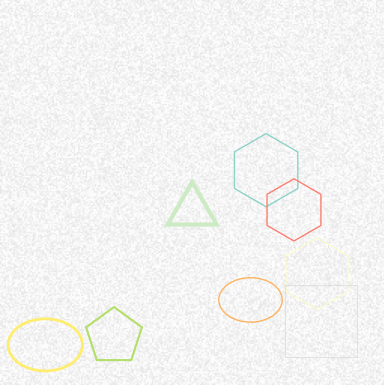[{"shape": "hexagon", "thickness": 1, "radius": 0.48, "center": [0.691, 0.558]}, {"shape": "hexagon", "thickness": 0.5, "radius": 0.46, "center": [0.823, 0.289]}, {"shape": "hexagon", "thickness": 1, "radius": 0.4, "center": [0.764, 0.455]}, {"shape": "oval", "thickness": 1, "radius": 0.41, "center": [0.651, 0.221]}, {"shape": "pentagon", "thickness": 1.5, "radius": 0.38, "center": [0.296, 0.126]}, {"shape": "square", "thickness": 0.5, "radius": 0.47, "center": [0.834, 0.167]}, {"shape": "triangle", "thickness": 3, "radius": 0.37, "center": [0.499, 0.454]}, {"shape": "oval", "thickness": 2, "radius": 0.48, "center": [0.118, 0.104]}]